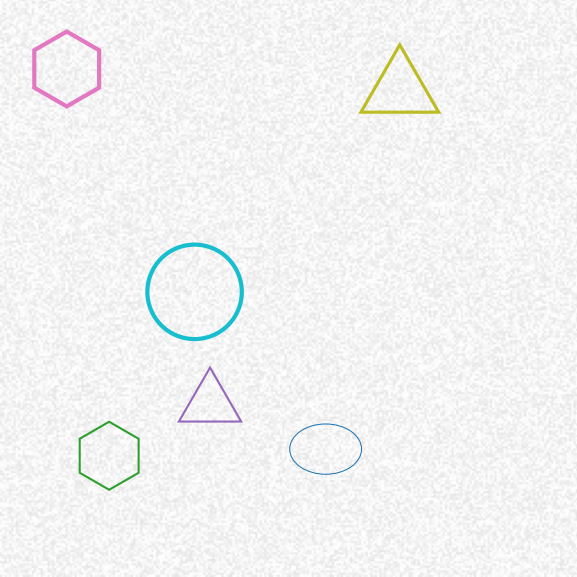[{"shape": "oval", "thickness": 0.5, "radius": 0.31, "center": [0.564, 0.221]}, {"shape": "hexagon", "thickness": 1, "radius": 0.29, "center": [0.189, 0.21]}, {"shape": "triangle", "thickness": 1, "radius": 0.31, "center": [0.364, 0.3]}, {"shape": "hexagon", "thickness": 2, "radius": 0.32, "center": [0.116, 0.88]}, {"shape": "triangle", "thickness": 1.5, "radius": 0.39, "center": [0.692, 0.844]}, {"shape": "circle", "thickness": 2, "radius": 0.41, "center": [0.337, 0.494]}]